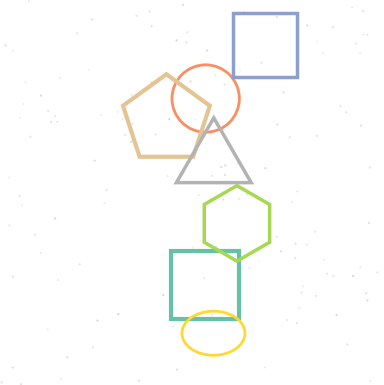[{"shape": "square", "thickness": 3, "radius": 0.44, "center": [0.533, 0.259]}, {"shape": "circle", "thickness": 2, "radius": 0.44, "center": [0.534, 0.744]}, {"shape": "square", "thickness": 2.5, "radius": 0.42, "center": [0.689, 0.884]}, {"shape": "hexagon", "thickness": 2.5, "radius": 0.49, "center": [0.615, 0.42]}, {"shape": "oval", "thickness": 2, "radius": 0.41, "center": [0.554, 0.134]}, {"shape": "pentagon", "thickness": 3, "radius": 0.59, "center": [0.432, 0.689]}, {"shape": "triangle", "thickness": 2.5, "radius": 0.56, "center": [0.555, 0.582]}]